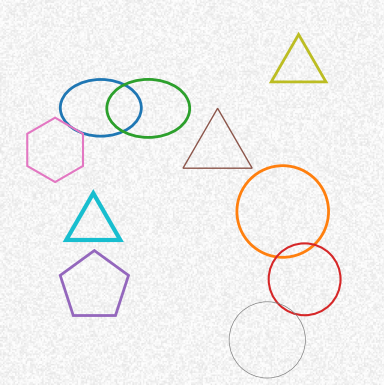[{"shape": "oval", "thickness": 2, "radius": 0.53, "center": [0.262, 0.72]}, {"shape": "circle", "thickness": 2, "radius": 0.6, "center": [0.734, 0.451]}, {"shape": "oval", "thickness": 2, "radius": 0.54, "center": [0.385, 0.718]}, {"shape": "circle", "thickness": 1.5, "radius": 0.47, "center": [0.791, 0.275]}, {"shape": "pentagon", "thickness": 2, "radius": 0.47, "center": [0.245, 0.256]}, {"shape": "triangle", "thickness": 1, "radius": 0.52, "center": [0.565, 0.615]}, {"shape": "hexagon", "thickness": 1.5, "radius": 0.42, "center": [0.143, 0.611]}, {"shape": "circle", "thickness": 0.5, "radius": 0.5, "center": [0.694, 0.117]}, {"shape": "triangle", "thickness": 2, "radius": 0.41, "center": [0.776, 0.828]}, {"shape": "triangle", "thickness": 3, "radius": 0.4, "center": [0.242, 0.417]}]